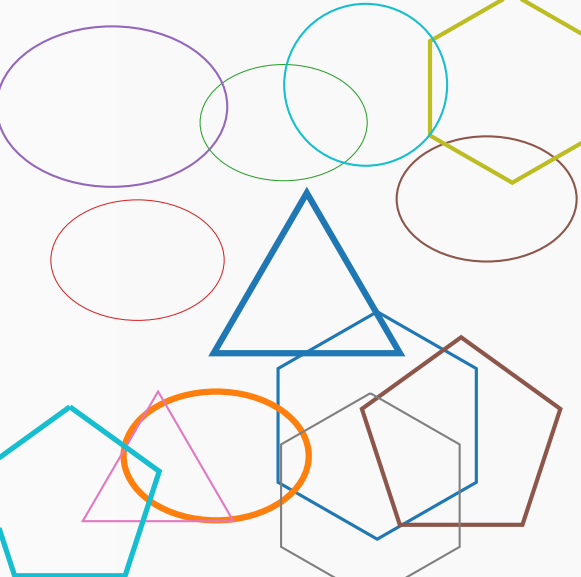[{"shape": "triangle", "thickness": 3, "radius": 0.93, "center": [0.528, 0.48]}, {"shape": "hexagon", "thickness": 1.5, "radius": 0.98, "center": [0.649, 0.262]}, {"shape": "oval", "thickness": 3, "radius": 0.8, "center": [0.372, 0.21]}, {"shape": "oval", "thickness": 0.5, "radius": 0.72, "center": [0.488, 0.787]}, {"shape": "oval", "thickness": 0.5, "radius": 0.75, "center": [0.237, 0.549]}, {"shape": "oval", "thickness": 1, "radius": 0.99, "center": [0.193, 0.815]}, {"shape": "pentagon", "thickness": 2, "radius": 0.9, "center": [0.793, 0.236]}, {"shape": "oval", "thickness": 1, "radius": 0.77, "center": [0.837, 0.655]}, {"shape": "triangle", "thickness": 1, "radius": 0.75, "center": [0.272, 0.171]}, {"shape": "hexagon", "thickness": 1, "radius": 0.89, "center": [0.637, 0.141]}, {"shape": "hexagon", "thickness": 2, "radius": 0.82, "center": [0.881, 0.846]}, {"shape": "pentagon", "thickness": 2.5, "radius": 0.81, "center": [0.12, 0.133]}, {"shape": "circle", "thickness": 1, "radius": 0.7, "center": [0.629, 0.852]}]